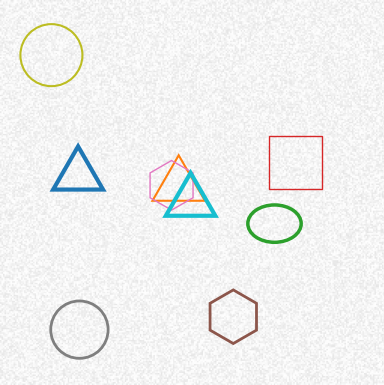[{"shape": "triangle", "thickness": 3, "radius": 0.37, "center": [0.203, 0.545]}, {"shape": "triangle", "thickness": 1.5, "radius": 0.39, "center": [0.464, 0.518]}, {"shape": "oval", "thickness": 2.5, "radius": 0.35, "center": [0.713, 0.419]}, {"shape": "square", "thickness": 1, "radius": 0.34, "center": [0.768, 0.577]}, {"shape": "hexagon", "thickness": 2, "radius": 0.35, "center": [0.606, 0.177]}, {"shape": "hexagon", "thickness": 1, "radius": 0.32, "center": [0.446, 0.519]}, {"shape": "circle", "thickness": 2, "radius": 0.37, "center": [0.206, 0.144]}, {"shape": "circle", "thickness": 1.5, "radius": 0.4, "center": [0.134, 0.857]}, {"shape": "triangle", "thickness": 3, "radius": 0.37, "center": [0.495, 0.477]}]